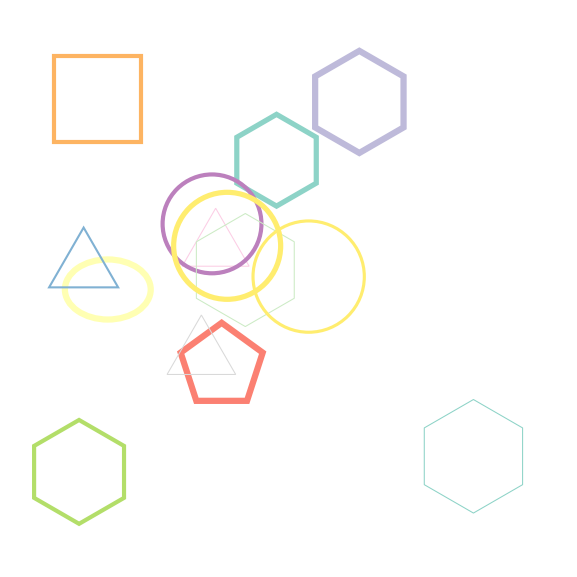[{"shape": "hexagon", "thickness": 0.5, "radius": 0.49, "center": [0.82, 0.209]}, {"shape": "hexagon", "thickness": 2.5, "radius": 0.4, "center": [0.479, 0.722]}, {"shape": "oval", "thickness": 3, "radius": 0.37, "center": [0.187, 0.498]}, {"shape": "hexagon", "thickness": 3, "radius": 0.44, "center": [0.622, 0.823]}, {"shape": "pentagon", "thickness": 3, "radius": 0.37, "center": [0.384, 0.365]}, {"shape": "triangle", "thickness": 1, "radius": 0.35, "center": [0.145, 0.536]}, {"shape": "square", "thickness": 2, "radius": 0.37, "center": [0.169, 0.828]}, {"shape": "hexagon", "thickness": 2, "radius": 0.45, "center": [0.137, 0.182]}, {"shape": "triangle", "thickness": 0.5, "radius": 0.33, "center": [0.373, 0.572]}, {"shape": "triangle", "thickness": 0.5, "radius": 0.34, "center": [0.349, 0.385]}, {"shape": "circle", "thickness": 2, "radius": 0.43, "center": [0.367, 0.611]}, {"shape": "hexagon", "thickness": 0.5, "radius": 0.49, "center": [0.425, 0.532]}, {"shape": "circle", "thickness": 2.5, "radius": 0.46, "center": [0.393, 0.573]}, {"shape": "circle", "thickness": 1.5, "radius": 0.48, "center": [0.534, 0.52]}]